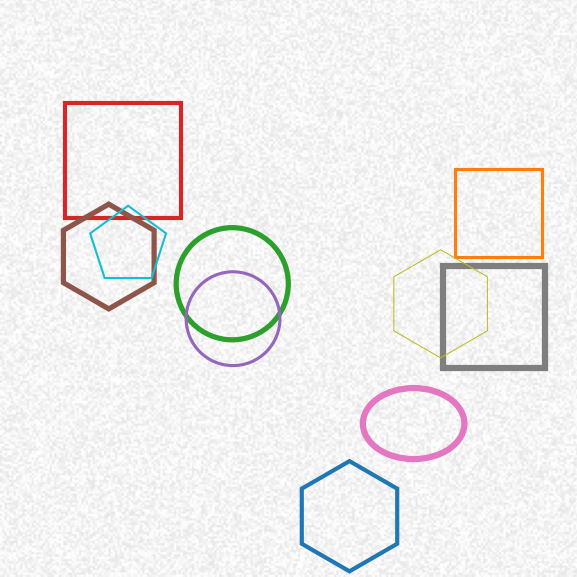[{"shape": "hexagon", "thickness": 2, "radius": 0.48, "center": [0.605, 0.105]}, {"shape": "square", "thickness": 1.5, "radius": 0.38, "center": [0.863, 0.631]}, {"shape": "circle", "thickness": 2.5, "radius": 0.49, "center": [0.402, 0.508]}, {"shape": "square", "thickness": 2, "radius": 0.5, "center": [0.213, 0.721]}, {"shape": "circle", "thickness": 1.5, "radius": 0.41, "center": [0.404, 0.447]}, {"shape": "hexagon", "thickness": 2.5, "radius": 0.45, "center": [0.188, 0.555]}, {"shape": "oval", "thickness": 3, "radius": 0.44, "center": [0.716, 0.266]}, {"shape": "square", "thickness": 3, "radius": 0.44, "center": [0.856, 0.45]}, {"shape": "hexagon", "thickness": 0.5, "radius": 0.47, "center": [0.763, 0.473]}, {"shape": "pentagon", "thickness": 1, "radius": 0.35, "center": [0.222, 0.574]}]